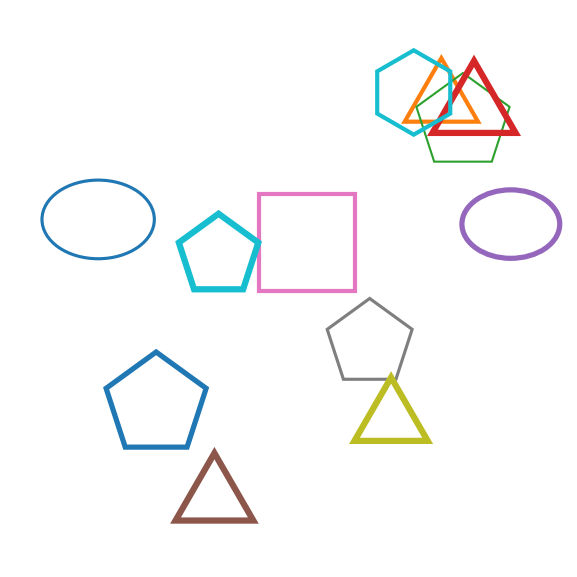[{"shape": "pentagon", "thickness": 2.5, "radius": 0.46, "center": [0.27, 0.299]}, {"shape": "oval", "thickness": 1.5, "radius": 0.49, "center": [0.17, 0.619]}, {"shape": "triangle", "thickness": 2, "radius": 0.37, "center": [0.764, 0.825]}, {"shape": "pentagon", "thickness": 1, "radius": 0.42, "center": [0.802, 0.788]}, {"shape": "triangle", "thickness": 3, "radius": 0.42, "center": [0.821, 0.811]}, {"shape": "oval", "thickness": 2.5, "radius": 0.42, "center": [0.885, 0.611]}, {"shape": "triangle", "thickness": 3, "radius": 0.39, "center": [0.371, 0.137]}, {"shape": "square", "thickness": 2, "radius": 0.42, "center": [0.532, 0.579]}, {"shape": "pentagon", "thickness": 1.5, "radius": 0.39, "center": [0.64, 0.405]}, {"shape": "triangle", "thickness": 3, "radius": 0.37, "center": [0.677, 0.272]}, {"shape": "hexagon", "thickness": 2, "radius": 0.37, "center": [0.716, 0.839]}, {"shape": "pentagon", "thickness": 3, "radius": 0.36, "center": [0.378, 0.557]}]